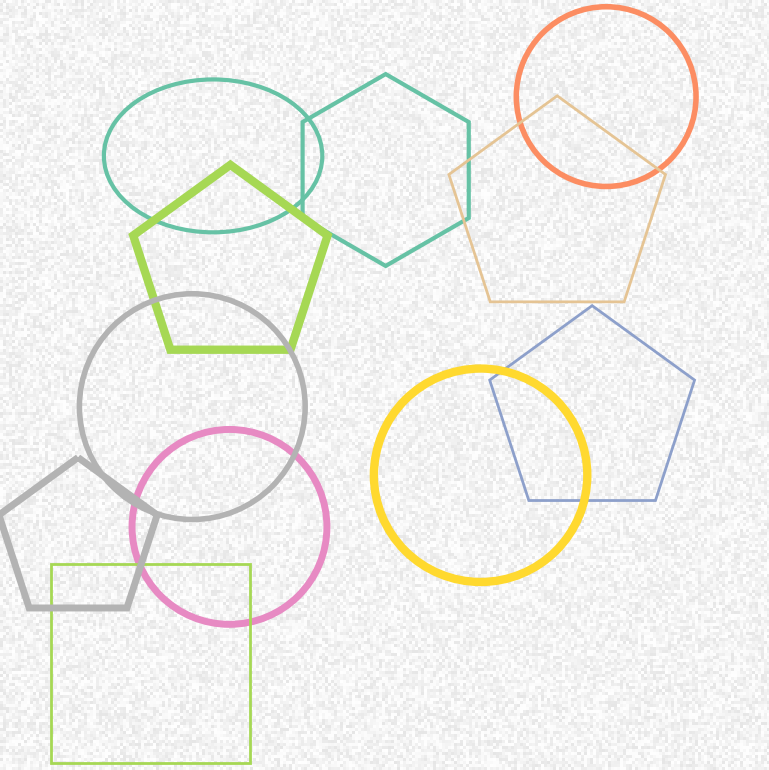[{"shape": "oval", "thickness": 1.5, "radius": 0.71, "center": [0.277, 0.798]}, {"shape": "hexagon", "thickness": 1.5, "radius": 0.62, "center": [0.501, 0.779]}, {"shape": "circle", "thickness": 2, "radius": 0.58, "center": [0.787, 0.875]}, {"shape": "pentagon", "thickness": 1, "radius": 0.7, "center": [0.769, 0.463]}, {"shape": "circle", "thickness": 2.5, "radius": 0.63, "center": [0.298, 0.316]}, {"shape": "square", "thickness": 1, "radius": 0.65, "center": [0.195, 0.139]}, {"shape": "pentagon", "thickness": 3, "radius": 0.66, "center": [0.299, 0.653]}, {"shape": "circle", "thickness": 3, "radius": 0.69, "center": [0.624, 0.383]}, {"shape": "pentagon", "thickness": 1, "radius": 0.74, "center": [0.724, 0.728]}, {"shape": "circle", "thickness": 2, "radius": 0.73, "center": [0.25, 0.472]}, {"shape": "pentagon", "thickness": 2.5, "radius": 0.54, "center": [0.101, 0.298]}]